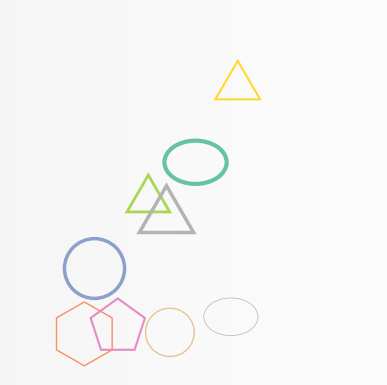[{"shape": "oval", "thickness": 3, "radius": 0.4, "center": [0.505, 0.578]}, {"shape": "hexagon", "thickness": 1, "radius": 0.41, "center": [0.218, 0.133]}, {"shape": "circle", "thickness": 2.5, "radius": 0.39, "center": [0.244, 0.303]}, {"shape": "pentagon", "thickness": 1.5, "radius": 0.37, "center": [0.304, 0.151]}, {"shape": "triangle", "thickness": 2, "radius": 0.32, "center": [0.383, 0.481]}, {"shape": "triangle", "thickness": 1.5, "radius": 0.33, "center": [0.614, 0.775]}, {"shape": "circle", "thickness": 1, "radius": 0.31, "center": [0.438, 0.137]}, {"shape": "triangle", "thickness": 2.5, "radius": 0.4, "center": [0.43, 0.437]}, {"shape": "oval", "thickness": 0.5, "radius": 0.35, "center": [0.596, 0.177]}]